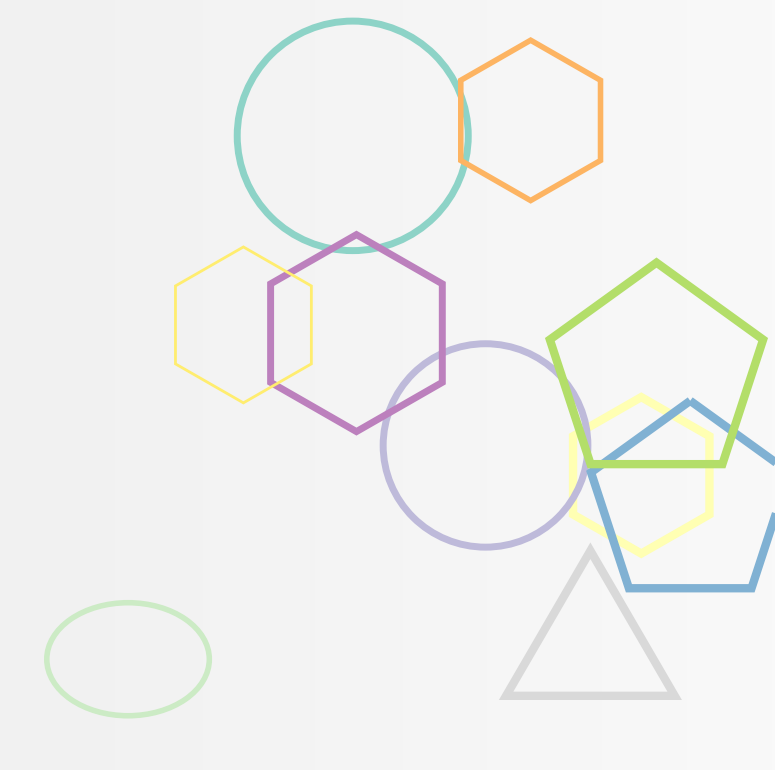[{"shape": "circle", "thickness": 2.5, "radius": 0.75, "center": [0.455, 0.824]}, {"shape": "hexagon", "thickness": 3, "radius": 0.51, "center": [0.827, 0.383]}, {"shape": "circle", "thickness": 2.5, "radius": 0.66, "center": [0.626, 0.422]}, {"shape": "pentagon", "thickness": 3, "radius": 0.67, "center": [0.891, 0.345]}, {"shape": "hexagon", "thickness": 2, "radius": 0.52, "center": [0.685, 0.844]}, {"shape": "pentagon", "thickness": 3, "radius": 0.72, "center": [0.847, 0.514]}, {"shape": "triangle", "thickness": 3, "radius": 0.63, "center": [0.762, 0.159]}, {"shape": "hexagon", "thickness": 2.5, "radius": 0.64, "center": [0.46, 0.567]}, {"shape": "oval", "thickness": 2, "radius": 0.52, "center": [0.165, 0.144]}, {"shape": "hexagon", "thickness": 1, "radius": 0.51, "center": [0.314, 0.578]}]